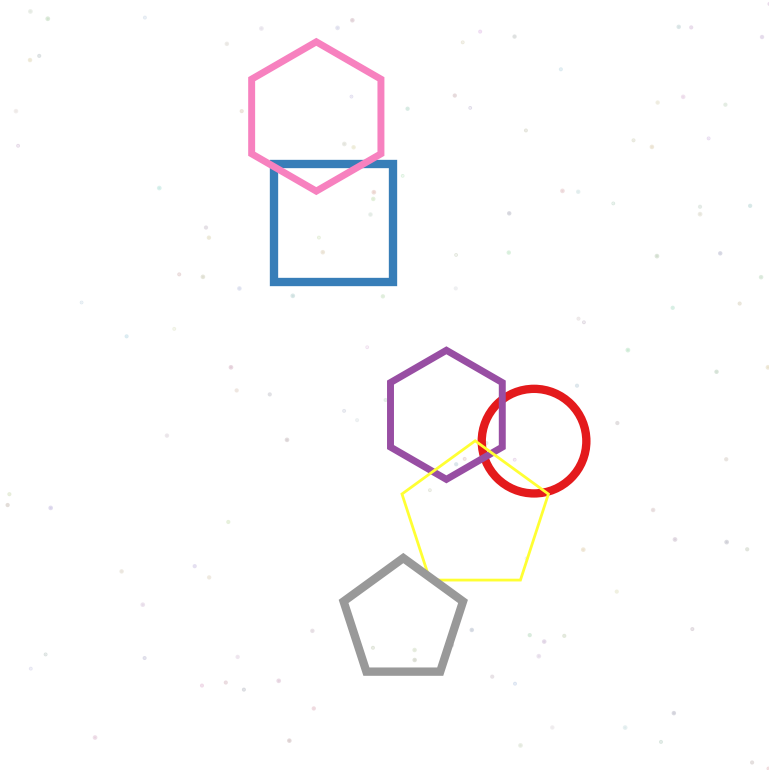[{"shape": "circle", "thickness": 3, "radius": 0.34, "center": [0.694, 0.427]}, {"shape": "square", "thickness": 3, "radius": 0.39, "center": [0.433, 0.71]}, {"shape": "hexagon", "thickness": 2.5, "radius": 0.42, "center": [0.58, 0.461]}, {"shape": "pentagon", "thickness": 1, "radius": 0.5, "center": [0.617, 0.328]}, {"shape": "hexagon", "thickness": 2.5, "radius": 0.48, "center": [0.411, 0.849]}, {"shape": "pentagon", "thickness": 3, "radius": 0.41, "center": [0.524, 0.194]}]